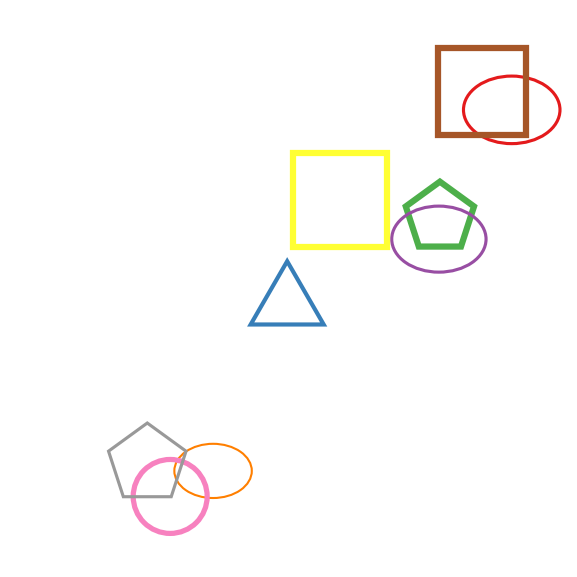[{"shape": "oval", "thickness": 1.5, "radius": 0.42, "center": [0.886, 0.809]}, {"shape": "triangle", "thickness": 2, "radius": 0.36, "center": [0.497, 0.474]}, {"shape": "pentagon", "thickness": 3, "radius": 0.31, "center": [0.762, 0.622]}, {"shape": "oval", "thickness": 1.5, "radius": 0.41, "center": [0.76, 0.585]}, {"shape": "oval", "thickness": 1, "radius": 0.34, "center": [0.369, 0.184]}, {"shape": "square", "thickness": 3, "radius": 0.41, "center": [0.589, 0.653]}, {"shape": "square", "thickness": 3, "radius": 0.38, "center": [0.835, 0.841]}, {"shape": "circle", "thickness": 2.5, "radius": 0.32, "center": [0.295, 0.139]}, {"shape": "pentagon", "thickness": 1.5, "radius": 0.35, "center": [0.255, 0.196]}]